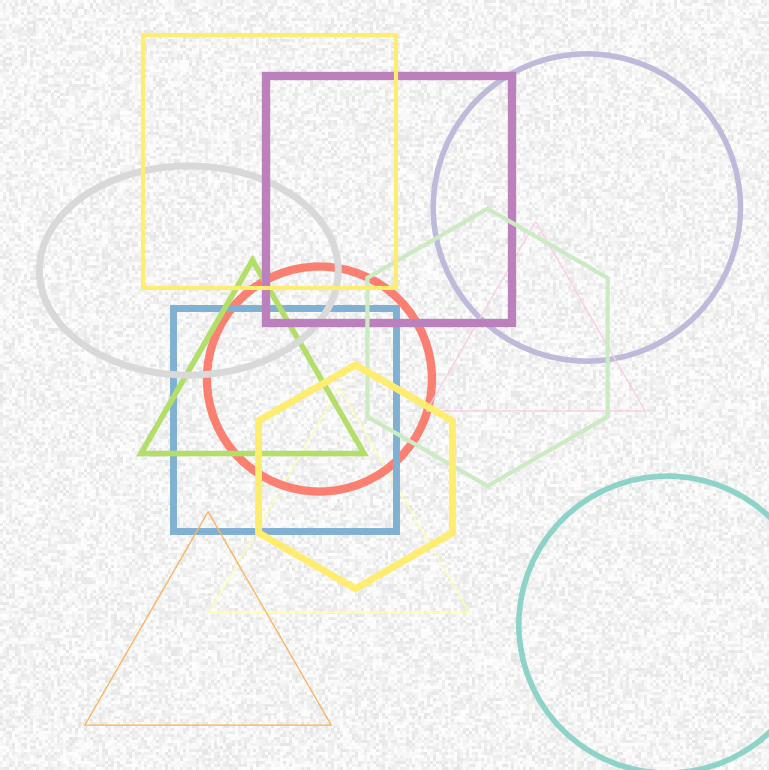[{"shape": "circle", "thickness": 2, "radius": 0.96, "center": [0.867, 0.189]}, {"shape": "triangle", "thickness": 0.5, "radius": 0.97, "center": [0.441, 0.302]}, {"shape": "circle", "thickness": 2, "radius": 1.0, "center": [0.762, 0.731]}, {"shape": "circle", "thickness": 3, "radius": 0.73, "center": [0.415, 0.508]}, {"shape": "square", "thickness": 2.5, "radius": 0.72, "center": [0.37, 0.456]}, {"shape": "triangle", "thickness": 0.5, "radius": 0.92, "center": [0.27, 0.151]}, {"shape": "triangle", "thickness": 2, "radius": 0.84, "center": [0.328, 0.495]}, {"shape": "triangle", "thickness": 0.5, "radius": 0.82, "center": [0.696, 0.548]}, {"shape": "oval", "thickness": 2.5, "radius": 0.97, "center": [0.245, 0.649]}, {"shape": "square", "thickness": 3, "radius": 0.8, "center": [0.505, 0.741]}, {"shape": "hexagon", "thickness": 1.5, "radius": 0.9, "center": [0.633, 0.549]}, {"shape": "hexagon", "thickness": 2.5, "radius": 0.73, "center": [0.462, 0.381]}, {"shape": "square", "thickness": 1.5, "radius": 0.82, "center": [0.35, 0.79]}]